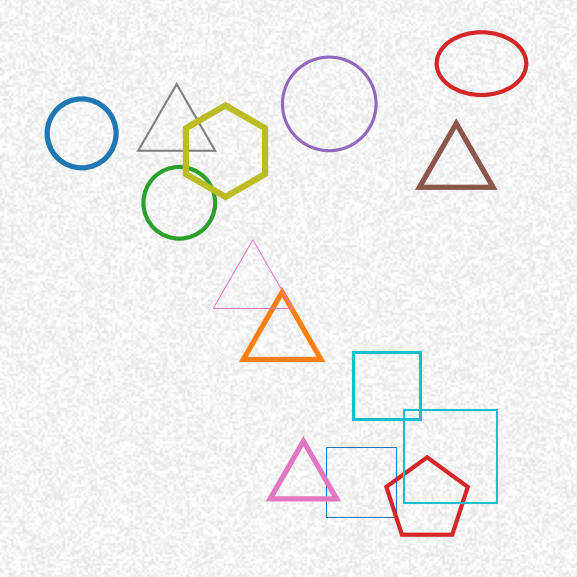[{"shape": "square", "thickness": 0.5, "radius": 0.3, "center": [0.625, 0.164]}, {"shape": "circle", "thickness": 2.5, "radius": 0.3, "center": [0.141, 0.768]}, {"shape": "triangle", "thickness": 2.5, "radius": 0.39, "center": [0.489, 0.416]}, {"shape": "circle", "thickness": 2, "radius": 0.31, "center": [0.31, 0.648]}, {"shape": "pentagon", "thickness": 2, "radius": 0.37, "center": [0.74, 0.133]}, {"shape": "oval", "thickness": 2, "radius": 0.39, "center": [0.834, 0.889]}, {"shape": "circle", "thickness": 1.5, "radius": 0.41, "center": [0.57, 0.819]}, {"shape": "triangle", "thickness": 2.5, "radius": 0.37, "center": [0.79, 0.712]}, {"shape": "triangle", "thickness": 0.5, "radius": 0.4, "center": [0.438, 0.505]}, {"shape": "triangle", "thickness": 2.5, "radius": 0.33, "center": [0.525, 0.169]}, {"shape": "triangle", "thickness": 1, "radius": 0.38, "center": [0.306, 0.777]}, {"shape": "hexagon", "thickness": 3, "radius": 0.4, "center": [0.39, 0.737]}, {"shape": "square", "thickness": 1, "radius": 0.4, "center": [0.78, 0.209]}, {"shape": "square", "thickness": 1.5, "radius": 0.29, "center": [0.669, 0.332]}]